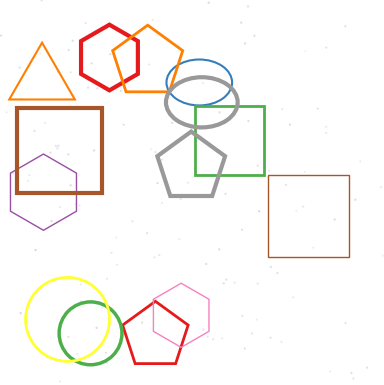[{"shape": "pentagon", "thickness": 2, "radius": 0.45, "center": [0.404, 0.128]}, {"shape": "hexagon", "thickness": 3, "radius": 0.43, "center": [0.284, 0.851]}, {"shape": "oval", "thickness": 1.5, "radius": 0.43, "center": [0.518, 0.786]}, {"shape": "circle", "thickness": 2.5, "radius": 0.41, "center": [0.235, 0.134]}, {"shape": "square", "thickness": 2, "radius": 0.45, "center": [0.595, 0.635]}, {"shape": "hexagon", "thickness": 1, "radius": 0.49, "center": [0.113, 0.501]}, {"shape": "pentagon", "thickness": 2, "radius": 0.48, "center": [0.384, 0.839]}, {"shape": "triangle", "thickness": 1.5, "radius": 0.49, "center": [0.109, 0.791]}, {"shape": "circle", "thickness": 2, "radius": 0.54, "center": [0.175, 0.17]}, {"shape": "square", "thickness": 1, "radius": 0.53, "center": [0.801, 0.438]}, {"shape": "square", "thickness": 3, "radius": 0.55, "center": [0.154, 0.608]}, {"shape": "hexagon", "thickness": 1, "radius": 0.42, "center": [0.471, 0.181]}, {"shape": "oval", "thickness": 3, "radius": 0.47, "center": [0.524, 0.734]}, {"shape": "pentagon", "thickness": 3, "radius": 0.46, "center": [0.497, 0.566]}]